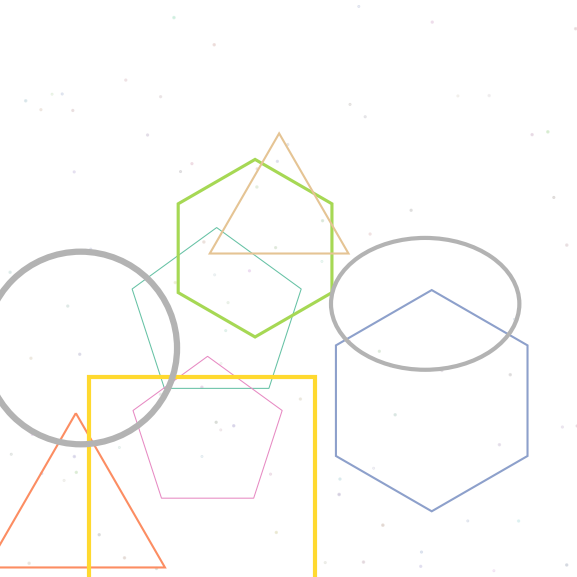[{"shape": "pentagon", "thickness": 0.5, "radius": 0.77, "center": [0.375, 0.451]}, {"shape": "triangle", "thickness": 1, "radius": 0.89, "center": [0.131, 0.106]}, {"shape": "hexagon", "thickness": 1, "radius": 0.96, "center": [0.748, 0.305]}, {"shape": "pentagon", "thickness": 0.5, "radius": 0.68, "center": [0.359, 0.246]}, {"shape": "hexagon", "thickness": 1.5, "radius": 0.77, "center": [0.442, 0.569]}, {"shape": "square", "thickness": 2, "radius": 0.98, "center": [0.35, 0.151]}, {"shape": "triangle", "thickness": 1, "radius": 0.69, "center": [0.483, 0.629]}, {"shape": "circle", "thickness": 3, "radius": 0.83, "center": [0.14, 0.397]}, {"shape": "oval", "thickness": 2, "radius": 0.82, "center": [0.736, 0.473]}]